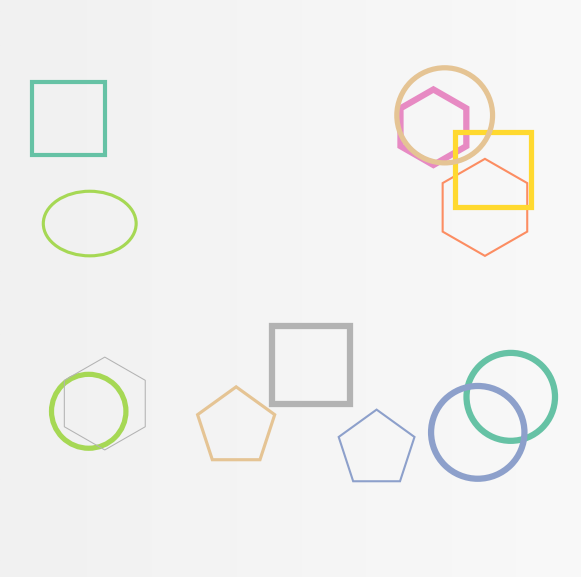[{"shape": "circle", "thickness": 3, "radius": 0.38, "center": [0.879, 0.312]}, {"shape": "square", "thickness": 2, "radius": 0.31, "center": [0.118, 0.794]}, {"shape": "hexagon", "thickness": 1, "radius": 0.42, "center": [0.834, 0.64]}, {"shape": "circle", "thickness": 3, "radius": 0.4, "center": [0.822, 0.25]}, {"shape": "pentagon", "thickness": 1, "radius": 0.34, "center": [0.648, 0.221]}, {"shape": "hexagon", "thickness": 3, "radius": 0.33, "center": [0.746, 0.779]}, {"shape": "circle", "thickness": 2.5, "radius": 0.32, "center": [0.153, 0.287]}, {"shape": "oval", "thickness": 1.5, "radius": 0.4, "center": [0.154, 0.612]}, {"shape": "square", "thickness": 2.5, "radius": 0.32, "center": [0.848, 0.706]}, {"shape": "pentagon", "thickness": 1.5, "radius": 0.35, "center": [0.406, 0.26]}, {"shape": "circle", "thickness": 2.5, "radius": 0.41, "center": [0.765, 0.799]}, {"shape": "square", "thickness": 3, "radius": 0.34, "center": [0.535, 0.367]}, {"shape": "hexagon", "thickness": 0.5, "radius": 0.4, "center": [0.18, 0.3]}]